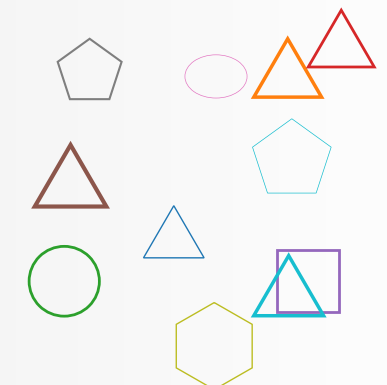[{"shape": "triangle", "thickness": 1, "radius": 0.45, "center": [0.449, 0.375]}, {"shape": "triangle", "thickness": 2.5, "radius": 0.5, "center": [0.742, 0.798]}, {"shape": "circle", "thickness": 2, "radius": 0.45, "center": [0.166, 0.269]}, {"shape": "triangle", "thickness": 2, "radius": 0.49, "center": [0.881, 0.875]}, {"shape": "square", "thickness": 2, "radius": 0.4, "center": [0.794, 0.271]}, {"shape": "triangle", "thickness": 3, "radius": 0.53, "center": [0.182, 0.517]}, {"shape": "oval", "thickness": 0.5, "radius": 0.4, "center": [0.557, 0.801]}, {"shape": "pentagon", "thickness": 1.5, "radius": 0.43, "center": [0.231, 0.813]}, {"shape": "hexagon", "thickness": 1, "radius": 0.57, "center": [0.553, 0.101]}, {"shape": "triangle", "thickness": 2.5, "radius": 0.52, "center": [0.745, 0.232]}, {"shape": "pentagon", "thickness": 0.5, "radius": 0.53, "center": [0.753, 0.585]}]